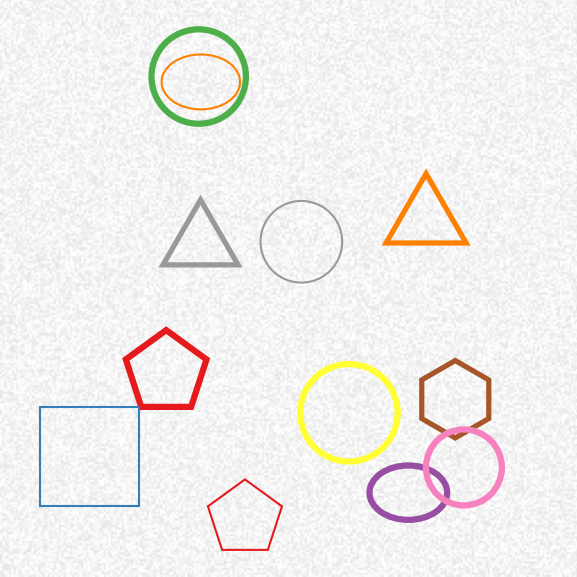[{"shape": "pentagon", "thickness": 1, "radius": 0.34, "center": [0.424, 0.102]}, {"shape": "pentagon", "thickness": 3, "radius": 0.37, "center": [0.288, 0.354]}, {"shape": "square", "thickness": 1, "radius": 0.43, "center": [0.154, 0.209]}, {"shape": "circle", "thickness": 3, "radius": 0.41, "center": [0.344, 0.867]}, {"shape": "oval", "thickness": 3, "radius": 0.34, "center": [0.707, 0.146]}, {"shape": "oval", "thickness": 1, "radius": 0.34, "center": [0.348, 0.857]}, {"shape": "triangle", "thickness": 2.5, "radius": 0.4, "center": [0.738, 0.618]}, {"shape": "circle", "thickness": 3, "radius": 0.42, "center": [0.604, 0.284]}, {"shape": "hexagon", "thickness": 2.5, "radius": 0.33, "center": [0.788, 0.308]}, {"shape": "circle", "thickness": 3, "radius": 0.33, "center": [0.803, 0.19]}, {"shape": "circle", "thickness": 1, "radius": 0.35, "center": [0.522, 0.58]}, {"shape": "triangle", "thickness": 2.5, "radius": 0.38, "center": [0.347, 0.578]}]